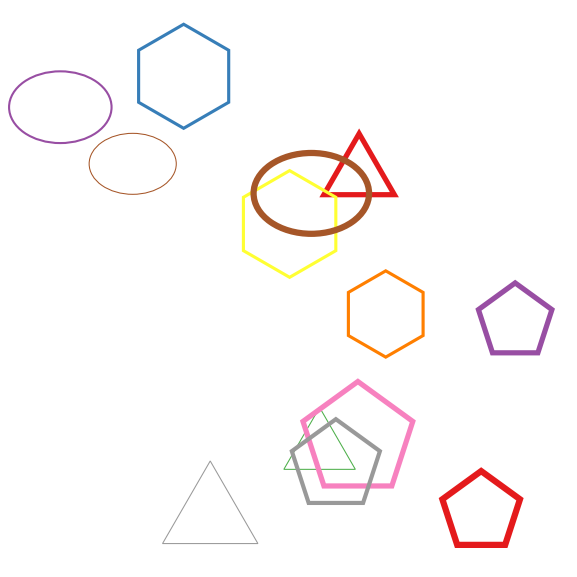[{"shape": "triangle", "thickness": 2.5, "radius": 0.35, "center": [0.622, 0.697]}, {"shape": "pentagon", "thickness": 3, "radius": 0.35, "center": [0.833, 0.113]}, {"shape": "hexagon", "thickness": 1.5, "radius": 0.45, "center": [0.318, 0.867]}, {"shape": "triangle", "thickness": 0.5, "radius": 0.36, "center": [0.553, 0.222]}, {"shape": "pentagon", "thickness": 2.5, "radius": 0.33, "center": [0.892, 0.442]}, {"shape": "oval", "thickness": 1, "radius": 0.44, "center": [0.104, 0.814]}, {"shape": "hexagon", "thickness": 1.5, "radius": 0.37, "center": [0.668, 0.455]}, {"shape": "hexagon", "thickness": 1.5, "radius": 0.46, "center": [0.502, 0.611]}, {"shape": "oval", "thickness": 0.5, "radius": 0.38, "center": [0.23, 0.715]}, {"shape": "oval", "thickness": 3, "radius": 0.5, "center": [0.539, 0.664]}, {"shape": "pentagon", "thickness": 2.5, "radius": 0.5, "center": [0.62, 0.239]}, {"shape": "triangle", "thickness": 0.5, "radius": 0.48, "center": [0.364, 0.106]}, {"shape": "pentagon", "thickness": 2, "radius": 0.4, "center": [0.582, 0.193]}]